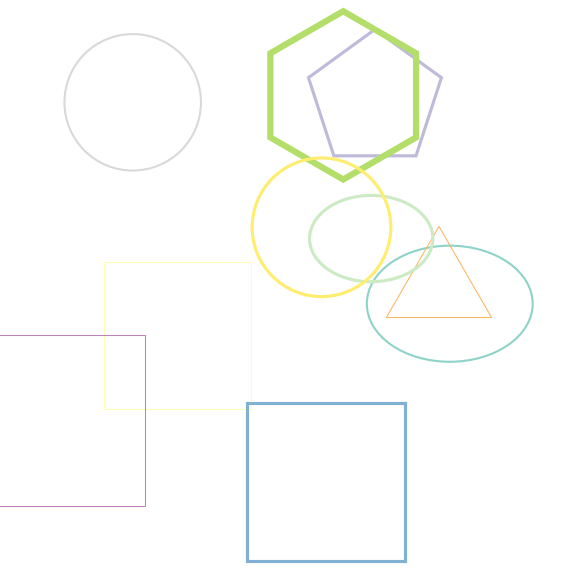[{"shape": "oval", "thickness": 1, "radius": 0.72, "center": [0.779, 0.473]}, {"shape": "square", "thickness": 0.5, "radius": 0.63, "center": [0.308, 0.418]}, {"shape": "pentagon", "thickness": 1.5, "radius": 0.61, "center": [0.649, 0.827]}, {"shape": "square", "thickness": 1.5, "radius": 0.69, "center": [0.565, 0.165]}, {"shape": "triangle", "thickness": 0.5, "radius": 0.53, "center": [0.76, 0.502]}, {"shape": "hexagon", "thickness": 3, "radius": 0.73, "center": [0.594, 0.834]}, {"shape": "circle", "thickness": 1, "radius": 0.59, "center": [0.23, 0.822]}, {"shape": "square", "thickness": 0.5, "radius": 0.74, "center": [0.103, 0.271]}, {"shape": "oval", "thickness": 1.5, "radius": 0.53, "center": [0.643, 0.586]}, {"shape": "circle", "thickness": 1.5, "radius": 0.6, "center": [0.557, 0.606]}]